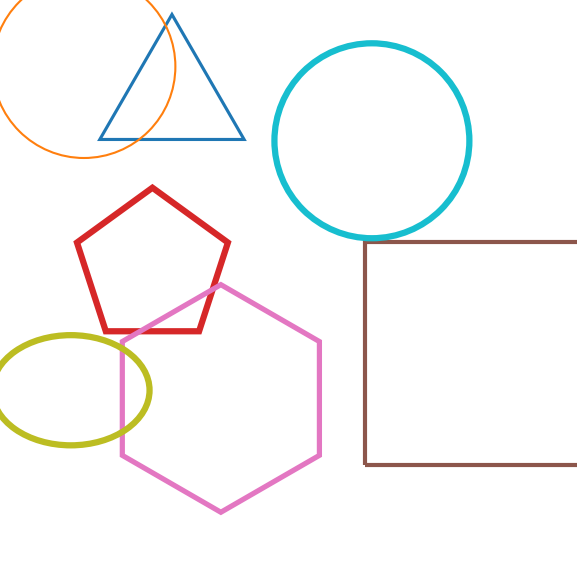[{"shape": "triangle", "thickness": 1.5, "radius": 0.72, "center": [0.298, 0.83]}, {"shape": "circle", "thickness": 1, "radius": 0.79, "center": [0.145, 0.884]}, {"shape": "pentagon", "thickness": 3, "radius": 0.69, "center": [0.264, 0.537]}, {"shape": "square", "thickness": 2, "radius": 0.96, "center": [0.825, 0.387]}, {"shape": "hexagon", "thickness": 2.5, "radius": 0.99, "center": [0.382, 0.309]}, {"shape": "oval", "thickness": 3, "radius": 0.68, "center": [0.123, 0.323]}, {"shape": "circle", "thickness": 3, "radius": 0.84, "center": [0.644, 0.755]}]